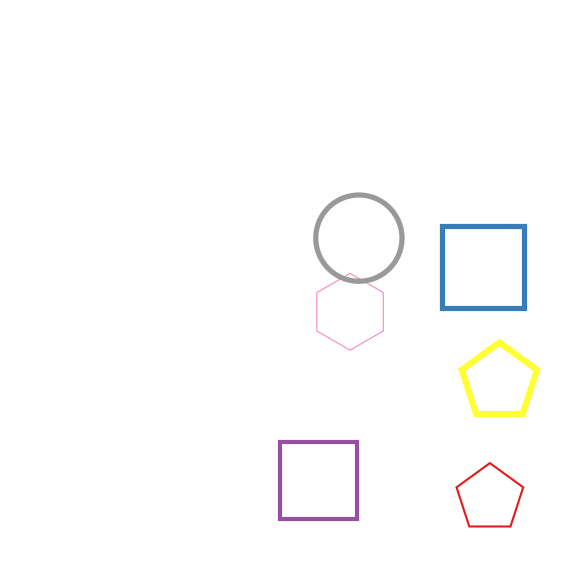[{"shape": "pentagon", "thickness": 1, "radius": 0.3, "center": [0.848, 0.137]}, {"shape": "square", "thickness": 2.5, "radius": 0.35, "center": [0.836, 0.536]}, {"shape": "square", "thickness": 2, "radius": 0.33, "center": [0.552, 0.167]}, {"shape": "pentagon", "thickness": 3, "radius": 0.34, "center": [0.865, 0.338]}, {"shape": "hexagon", "thickness": 0.5, "radius": 0.33, "center": [0.606, 0.459]}, {"shape": "circle", "thickness": 2.5, "radius": 0.37, "center": [0.621, 0.587]}]